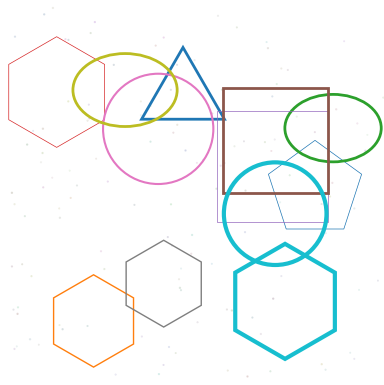[{"shape": "triangle", "thickness": 2, "radius": 0.62, "center": [0.475, 0.752]}, {"shape": "pentagon", "thickness": 0.5, "radius": 0.64, "center": [0.818, 0.508]}, {"shape": "hexagon", "thickness": 1, "radius": 0.6, "center": [0.243, 0.166]}, {"shape": "oval", "thickness": 2, "radius": 0.63, "center": [0.865, 0.667]}, {"shape": "hexagon", "thickness": 0.5, "radius": 0.72, "center": [0.147, 0.761]}, {"shape": "square", "thickness": 0.5, "radius": 0.72, "center": [0.709, 0.568]}, {"shape": "square", "thickness": 2, "radius": 0.68, "center": [0.716, 0.634]}, {"shape": "circle", "thickness": 1.5, "radius": 0.72, "center": [0.411, 0.665]}, {"shape": "hexagon", "thickness": 1, "radius": 0.56, "center": [0.425, 0.263]}, {"shape": "oval", "thickness": 2, "radius": 0.68, "center": [0.325, 0.766]}, {"shape": "circle", "thickness": 3, "radius": 0.67, "center": [0.715, 0.445]}, {"shape": "hexagon", "thickness": 3, "radius": 0.75, "center": [0.74, 0.217]}]